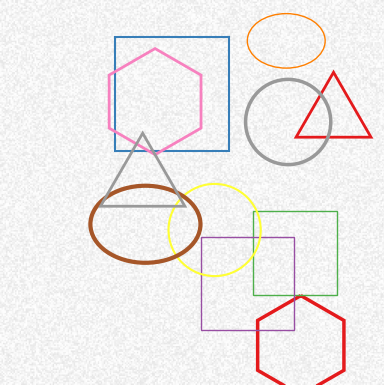[{"shape": "triangle", "thickness": 2, "radius": 0.56, "center": [0.866, 0.7]}, {"shape": "hexagon", "thickness": 2.5, "radius": 0.65, "center": [0.781, 0.103]}, {"shape": "square", "thickness": 1.5, "radius": 0.74, "center": [0.447, 0.757]}, {"shape": "square", "thickness": 1, "radius": 0.55, "center": [0.766, 0.342]}, {"shape": "square", "thickness": 1, "radius": 0.61, "center": [0.643, 0.264]}, {"shape": "oval", "thickness": 1, "radius": 0.51, "center": [0.743, 0.894]}, {"shape": "circle", "thickness": 1.5, "radius": 0.6, "center": [0.557, 0.403]}, {"shape": "oval", "thickness": 3, "radius": 0.71, "center": [0.378, 0.417]}, {"shape": "hexagon", "thickness": 2, "radius": 0.69, "center": [0.403, 0.736]}, {"shape": "circle", "thickness": 2.5, "radius": 0.55, "center": [0.748, 0.683]}, {"shape": "triangle", "thickness": 2, "radius": 0.63, "center": [0.371, 0.528]}]